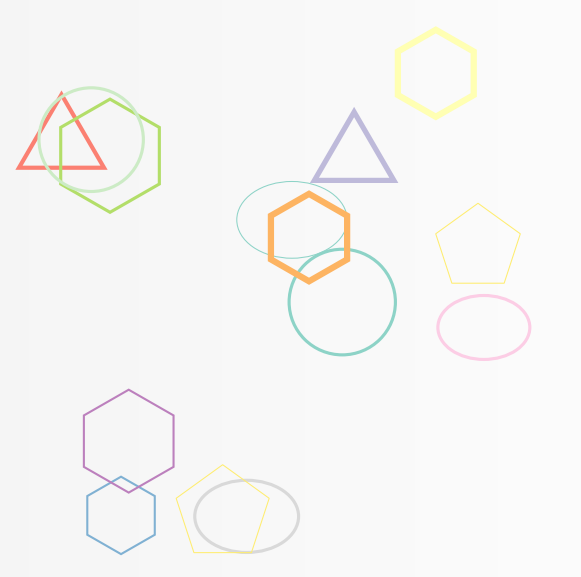[{"shape": "circle", "thickness": 1.5, "radius": 0.46, "center": [0.589, 0.476]}, {"shape": "oval", "thickness": 0.5, "radius": 0.47, "center": [0.502, 0.618]}, {"shape": "hexagon", "thickness": 3, "radius": 0.38, "center": [0.75, 0.872]}, {"shape": "triangle", "thickness": 2.5, "radius": 0.39, "center": [0.609, 0.726]}, {"shape": "triangle", "thickness": 2, "radius": 0.42, "center": [0.106, 0.751]}, {"shape": "hexagon", "thickness": 1, "radius": 0.34, "center": [0.208, 0.107]}, {"shape": "hexagon", "thickness": 3, "radius": 0.38, "center": [0.532, 0.588]}, {"shape": "hexagon", "thickness": 1.5, "radius": 0.49, "center": [0.189, 0.73]}, {"shape": "oval", "thickness": 1.5, "radius": 0.4, "center": [0.832, 0.432]}, {"shape": "oval", "thickness": 1.5, "radius": 0.45, "center": [0.424, 0.105]}, {"shape": "hexagon", "thickness": 1, "radius": 0.45, "center": [0.221, 0.235]}, {"shape": "circle", "thickness": 1.5, "radius": 0.45, "center": [0.157, 0.757]}, {"shape": "pentagon", "thickness": 0.5, "radius": 0.38, "center": [0.822, 0.571]}, {"shape": "pentagon", "thickness": 0.5, "radius": 0.42, "center": [0.383, 0.11]}]